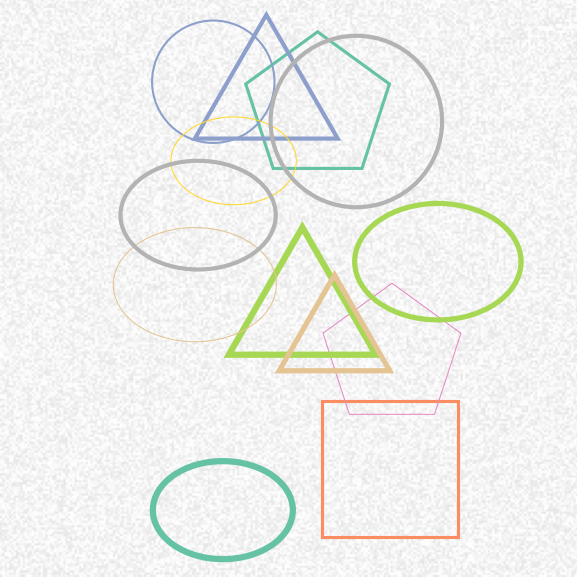[{"shape": "oval", "thickness": 3, "radius": 0.61, "center": [0.386, 0.116]}, {"shape": "pentagon", "thickness": 1.5, "radius": 0.65, "center": [0.55, 0.813]}, {"shape": "square", "thickness": 1.5, "radius": 0.59, "center": [0.675, 0.187]}, {"shape": "circle", "thickness": 1, "radius": 0.53, "center": [0.369, 0.858]}, {"shape": "triangle", "thickness": 2, "radius": 0.71, "center": [0.461, 0.831]}, {"shape": "pentagon", "thickness": 0.5, "radius": 0.63, "center": [0.679, 0.383]}, {"shape": "triangle", "thickness": 3, "radius": 0.73, "center": [0.524, 0.458]}, {"shape": "oval", "thickness": 2.5, "radius": 0.72, "center": [0.758, 0.546]}, {"shape": "oval", "thickness": 0.5, "radius": 0.54, "center": [0.405, 0.721]}, {"shape": "oval", "thickness": 0.5, "radius": 0.71, "center": [0.337, 0.506]}, {"shape": "triangle", "thickness": 2.5, "radius": 0.55, "center": [0.579, 0.412]}, {"shape": "circle", "thickness": 2, "radius": 0.74, "center": [0.617, 0.789]}, {"shape": "oval", "thickness": 2, "radius": 0.67, "center": [0.343, 0.627]}]